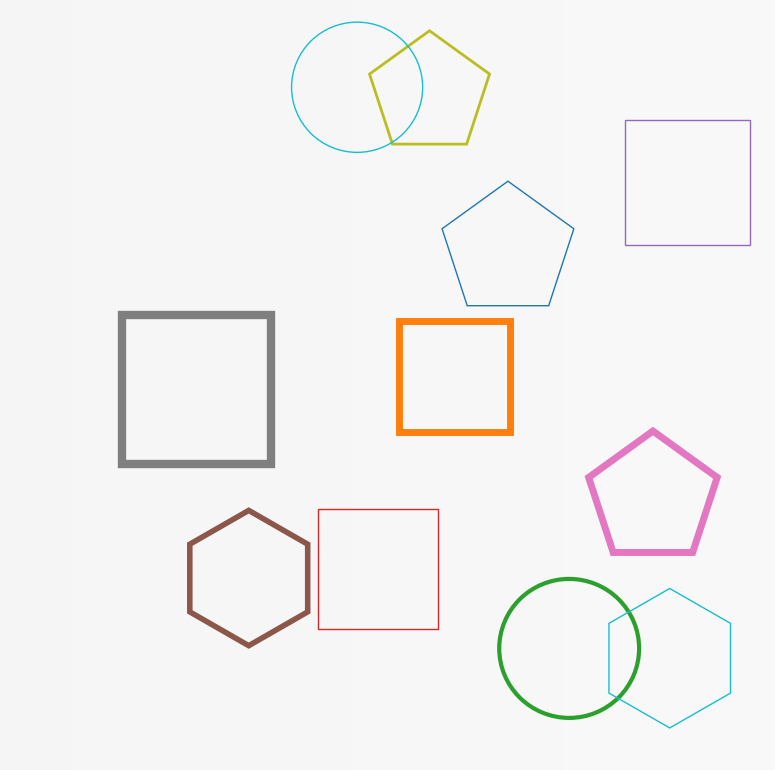[{"shape": "pentagon", "thickness": 0.5, "radius": 0.45, "center": [0.655, 0.675]}, {"shape": "square", "thickness": 2.5, "radius": 0.36, "center": [0.587, 0.511]}, {"shape": "circle", "thickness": 1.5, "radius": 0.45, "center": [0.734, 0.158]}, {"shape": "square", "thickness": 0.5, "radius": 0.39, "center": [0.488, 0.261]}, {"shape": "square", "thickness": 0.5, "radius": 0.4, "center": [0.887, 0.763]}, {"shape": "hexagon", "thickness": 2, "radius": 0.44, "center": [0.321, 0.249]}, {"shape": "pentagon", "thickness": 2.5, "radius": 0.44, "center": [0.842, 0.353]}, {"shape": "square", "thickness": 3, "radius": 0.48, "center": [0.253, 0.494]}, {"shape": "pentagon", "thickness": 1, "radius": 0.41, "center": [0.554, 0.879]}, {"shape": "hexagon", "thickness": 0.5, "radius": 0.45, "center": [0.864, 0.145]}, {"shape": "circle", "thickness": 0.5, "radius": 0.42, "center": [0.461, 0.887]}]